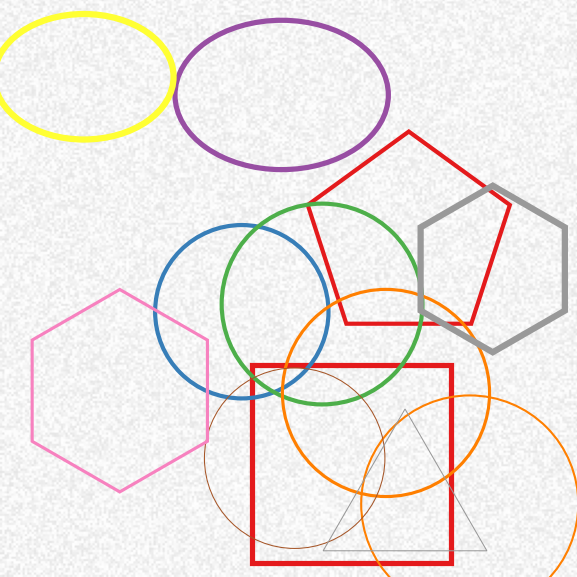[{"shape": "square", "thickness": 2.5, "radius": 0.86, "center": [0.608, 0.196]}, {"shape": "pentagon", "thickness": 2, "radius": 0.92, "center": [0.708, 0.587]}, {"shape": "circle", "thickness": 2, "radius": 0.75, "center": [0.419, 0.459]}, {"shape": "circle", "thickness": 2, "radius": 0.87, "center": [0.558, 0.473]}, {"shape": "oval", "thickness": 2.5, "radius": 0.92, "center": [0.488, 0.835]}, {"shape": "circle", "thickness": 1, "radius": 0.94, "center": [0.813, 0.126]}, {"shape": "circle", "thickness": 1.5, "radius": 0.9, "center": [0.668, 0.319]}, {"shape": "oval", "thickness": 3, "radius": 0.78, "center": [0.145, 0.866]}, {"shape": "circle", "thickness": 0.5, "radius": 0.78, "center": [0.51, 0.206]}, {"shape": "hexagon", "thickness": 1.5, "radius": 0.88, "center": [0.207, 0.323]}, {"shape": "hexagon", "thickness": 3, "radius": 0.72, "center": [0.853, 0.533]}, {"shape": "triangle", "thickness": 0.5, "radius": 0.82, "center": [0.701, 0.127]}]